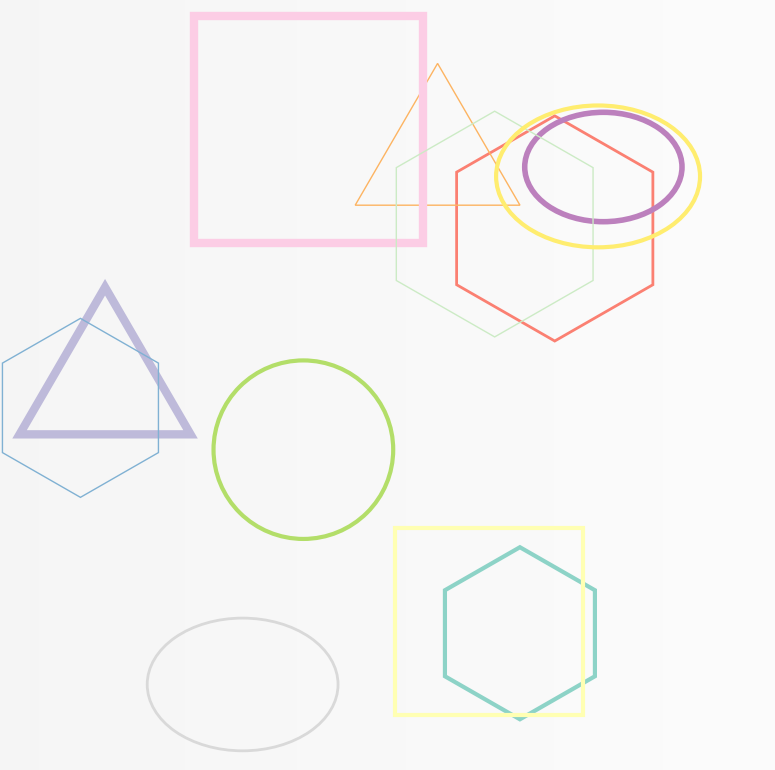[{"shape": "hexagon", "thickness": 1.5, "radius": 0.56, "center": [0.671, 0.178]}, {"shape": "square", "thickness": 1.5, "radius": 0.61, "center": [0.631, 0.193]}, {"shape": "triangle", "thickness": 3, "radius": 0.64, "center": [0.136, 0.5]}, {"shape": "hexagon", "thickness": 1, "radius": 0.73, "center": [0.716, 0.703]}, {"shape": "hexagon", "thickness": 0.5, "radius": 0.58, "center": [0.104, 0.47]}, {"shape": "triangle", "thickness": 0.5, "radius": 0.61, "center": [0.565, 0.795]}, {"shape": "circle", "thickness": 1.5, "radius": 0.58, "center": [0.391, 0.416]}, {"shape": "square", "thickness": 3, "radius": 0.74, "center": [0.398, 0.831]}, {"shape": "oval", "thickness": 1, "radius": 0.62, "center": [0.313, 0.111]}, {"shape": "oval", "thickness": 2, "radius": 0.51, "center": [0.779, 0.783]}, {"shape": "hexagon", "thickness": 0.5, "radius": 0.73, "center": [0.638, 0.709]}, {"shape": "oval", "thickness": 1.5, "radius": 0.66, "center": [0.772, 0.771]}]